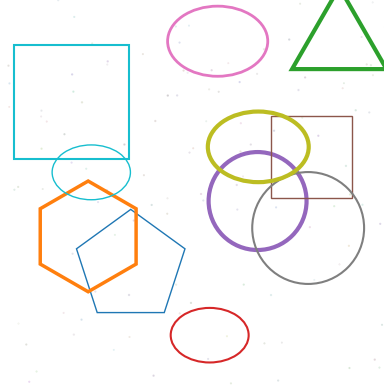[{"shape": "pentagon", "thickness": 1, "radius": 0.74, "center": [0.34, 0.308]}, {"shape": "hexagon", "thickness": 2.5, "radius": 0.72, "center": [0.229, 0.386]}, {"shape": "triangle", "thickness": 3, "radius": 0.71, "center": [0.881, 0.891]}, {"shape": "oval", "thickness": 1.5, "radius": 0.51, "center": [0.545, 0.129]}, {"shape": "circle", "thickness": 3, "radius": 0.64, "center": [0.669, 0.478]}, {"shape": "square", "thickness": 1, "radius": 0.53, "center": [0.809, 0.592]}, {"shape": "oval", "thickness": 2, "radius": 0.65, "center": [0.565, 0.893]}, {"shape": "circle", "thickness": 1.5, "radius": 0.73, "center": [0.8, 0.408]}, {"shape": "oval", "thickness": 3, "radius": 0.66, "center": [0.671, 0.619]}, {"shape": "square", "thickness": 1.5, "radius": 0.74, "center": [0.186, 0.734]}, {"shape": "oval", "thickness": 1, "radius": 0.51, "center": [0.237, 0.552]}]